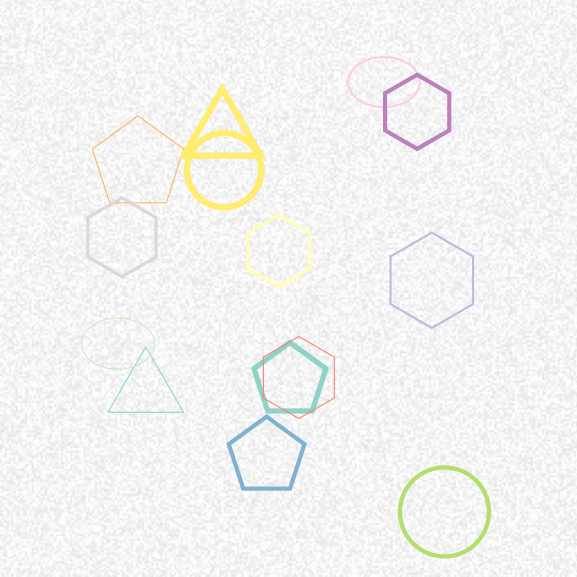[{"shape": "triangle", "thickness": 0.5, "radius": 0.38, "center": [0.252, 0.323]}, {"shape": "pentagon", "thickness": 2.5, "radius": 0.33, "center": [0.502, 0.341]}, {"shape": "hexagon", "thickness": 1.5, "radius": 0.31, "center": [0.482, 0.565]}, {"shape": "hexagon", "thickness": 1, "radius": 0.41, "center": [0.748, 0.514]}, {"shape": "hexagon", "thickness": 0.5, "radius": 0.35, "center": [0.518, 0.345]}, {"shape": "pentagon", "thickness": 2, "radius": 0.34, "center": [0.462, 0.209]}, {"shape": "pentagon", "thickness": 0.5, "radius": 0.42, "center": [0.239, 0.715]}, {"shape": "circle", "thickness": 2, "radius": 0.39, "center": [0.77, 0.113]}, {"shape": "oval", "thickness": 1, "radius": 0.31, "center": [0.665, 0.857]}, {"shape": "hexagon", "thickness": 1.5, "radius": 0.34, "center": [0.211, 0.588]}, {"shape": "hexagon", "thickness": 2, "radius": 0.32, "center": [0.722, 0.806]}, {"shape": "oval", "thickness": 0.5, "radius": 0.32, "center": [0.204, 0.404]}, {"shape": "triangle", "thickness": 3, "radius": 0.38, "center": [0.385, 0.768]}, {"shape": "circle", "thickness": 3, "radius": 0.32, "center": [0.388, 0.704]}]